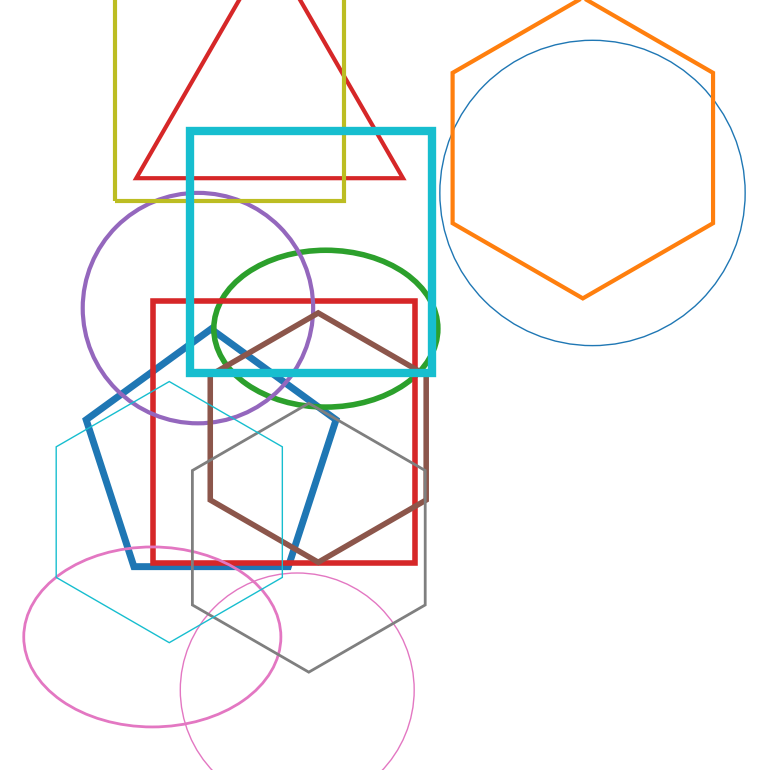[{"shape": "circle", "thickness": 0.5, "radius": 0.99, "center": [0.769, 0.749]}, {"shape": "pentagon", "thickness": 2.5, "radius": 0.85, "center": [0.274, 0.402]}, {"shape": "hexagon", "thickness": 1.5, "radius": 0.98, "center": [0.757, 0.808]}, {"shape": "oval", "thickness": 2, "radius": 0.73, "center": [0.423, 0.573]}, {"shape": "square", "thickness": 2, "radius": 0.85, "center": [0.369, 0.439]}, {"shape": "triangle", "thickness": 1.5, "radius": 1.0, "center": [0.35, 0.869]}, {"shape": "circle", "thickness": 1.5, "radius": 0.75, "center": [0.257, 0.6]}, {"shape": "hexagon", "thickness": 2, "radius": 0.81, "center": [0.413, 0.432]}, {"shape": "circle", "thickness": 0.5, "radius": 0.76, "center": [0.386, 0.104]}, {"shape": "oval", "thickness": 1, "radius": 0.83, "center": [0.198, 0.173]}, {"shape": "hexagon", "thickness": 1, "radius": 0.87, "center": [0.401, 0.302]}, {"shape": "square", "thickness": 1.5, "radius": 0.74, "center": [0.298, 0.887]}, {"shape": "square", "thickness": 3, "radius": 0.79, "center": [0.404, 0.673]}, {"shape": "hexagon", "thickness": 0.5, "radius": 0.85, "center": [0.22, 0.335]}]